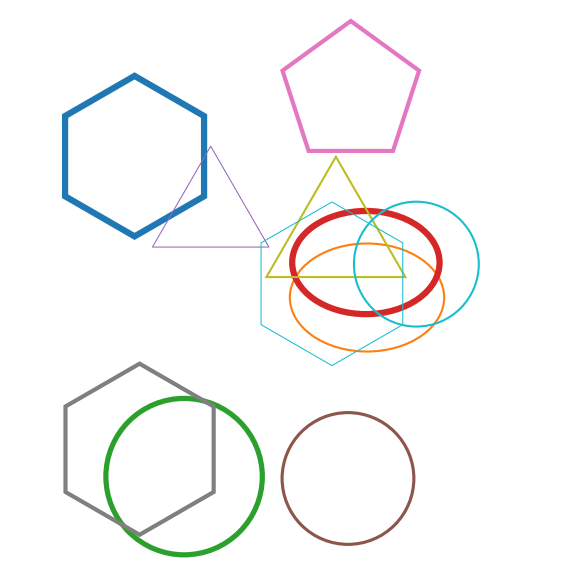[{"shape": "hexagon", "thickness": 3, "radius": 0.69, "center": [0.233, 0.729]}, {"shape": "oval", "thickness": 1, "radius": 0.67, "center": [0.636, 0.484]}, {"shape": "circle", "thickness": 2.5, "radius": 0.68, "center": [0.319, 0.174]}, {"shape": "oval", "thickness": 3, "radius": 0.64, "center": [0.634, 0.545]}, {"shape": "triangle", "thickness": 0.5, "radius": 0.58, "center": [0.365, 0.63]}, {"shape": "circle", "thickness": 1.5, "radius": 0.57, "center": [0.603, 0.171]}, {"shape": "pentagon", "thickness": 2, "radius": 0.62, "center": [0.607, 0.838]}, {"shape": "hexagon", "thickness": 2, "radius": 0.74, "center": [0.242, 0.221]}, {"shape": "triangle", "thickness": 1, "radius": 0.69, "center": [0.582, 0.589]}, {"shape": "hexagon", "thickness": 0.5, "radius": 0.71, "center": [0.575, 0.508]}, {"shape": "circle", "thickness": 1, "radius": 0.54, "center": [0.721, 0.542]}]